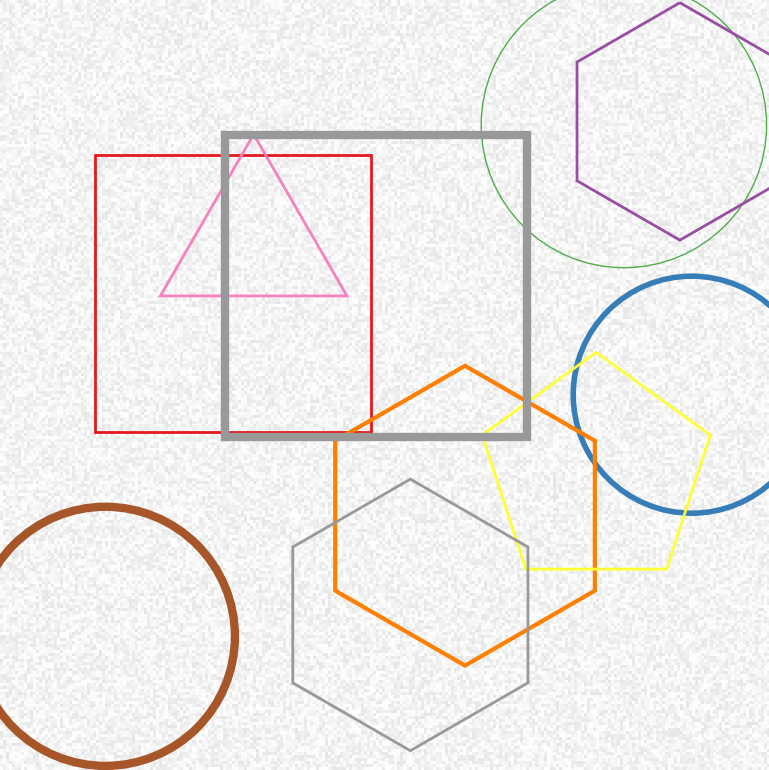[{"shape": "square", "thickness": 1, "radius": 0.9, "center": [0.303, 0.619]}, {"shape": "circle", "thickness": 2, "radius": 0.77, "center": [0.898, 0.487]}, {"shape": "circle", "thickness": 0.5, "radius": 0.93, "center": [0.81, 0.838]}, {"shape": "hexagon", "thickness": 1, "radius": 0.77, "center": [0.883, 0.842]}, {"shape": "hexagon", "thickness": 1.5, "radius": 0.97, "center": [0.604, 0.33]}, {"shape": "pentagon", "thickness": 1, "radius": 0.78, "center": [0.774, 0.387]}, {"shape": "circle", "thickness": 3, "radius": 0.84, "center": [0.137, 0.174]}, {"shape": "triangle", "thickness": 1, "radius": 0.7, "center": [0.329, 0.686]}, {"shape": "square", "thickness": 3, "radius": 0.98, "center": [0.488, 0.628]}, {"shape": "hexagon", "thickness": 1, "radius": 0.88, "center": [0.533, 0.201]}]